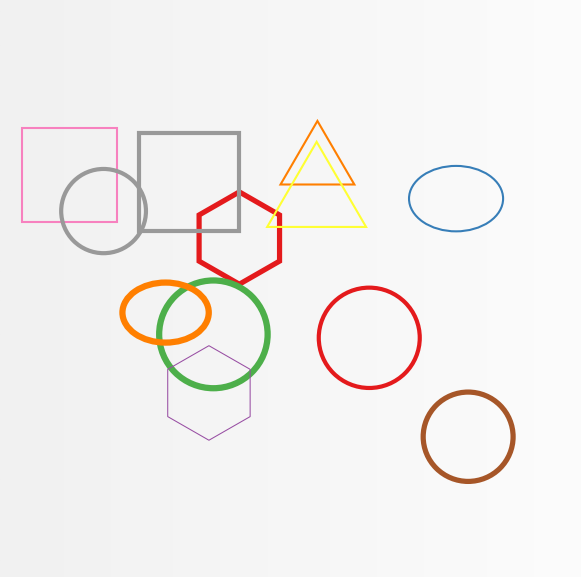[{"shape": "hexagon", "thickness": 2.5, "radius": 0.4, "center": [0.412, 0.587]}, {"shape": "circle", "thickness": 2, "radius": 0.43, "center": [0.635, 0.414]}, {"shape": "oval", "thickness": 1, "radius": 0.4, "center": [0.785, 0.655]}, {"shape": "circle", "thickness": 3, "radius": 0.47, "center": [0.367, 0.42]}, {"shape": "hexagon", "thickness": 0.5, "radius": 0.41, "center": [0.359, 0.319]}, {"shape": "oval", "thickness": 3, "radius": 0.37, "center": [0.285, 0.458]}, {"shape": "triangle", "thickness": 1, "radius": 0.37, "center": [0.546, 0.716]}, {"shape": "triangle", "thickness": 1, "radius": 0.49, "center": [0.545, 0.655]}, {"shape": "circle", "thickness": 2.5, "radius": 0.39, "center": [0.805, 0.243]}, {"shape": "square", "thickness": 1, "radius": 0.41, "center": [0.12, 0.697]}, {"shape": "square", "thickness": 2, "radius": 0.43, "center": [0.325, 0.684]}, {"shape": "circle", "thickness": 2, "radius": 0.36, "center": [0.178, 0.634]}]